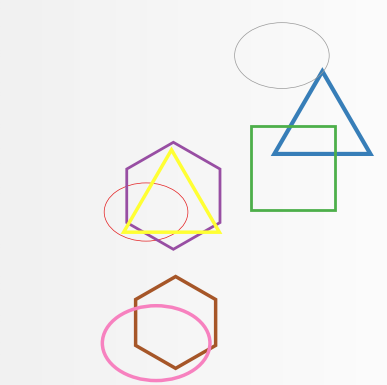[{"shape": "oval", "thickness": 0.5, "radius": 0.54, "center": [0.377, 0.449]}, {"shape": "triangle", "thickness": 3, "radius": 0.72, "center": [0.832, 0.672]}, {"shape": "square", "thickness": 2, "radius": 0.54, "center": [0.757, 0.564]}, {"shape": "hexagon", "thickness": 2, "radius": 0.69, "center": [0.447, 0.491]}, {"shape": "triangle", "thickness": 2.5, "radius": 0.71, "center": [0.443, 0.468]}, {"shape": "hexagon", "thickness": 2.5, "radius": 0.6, "center": [0.453, 0.162]}, {"shape": "oval", "thickness": 2.5, "radius": 0.69, "center": [0.403, 0.109]}, {"shape": "oval", "thickness": 0.5, "radius": 0.61, "center": [0.727, 0.856]}]